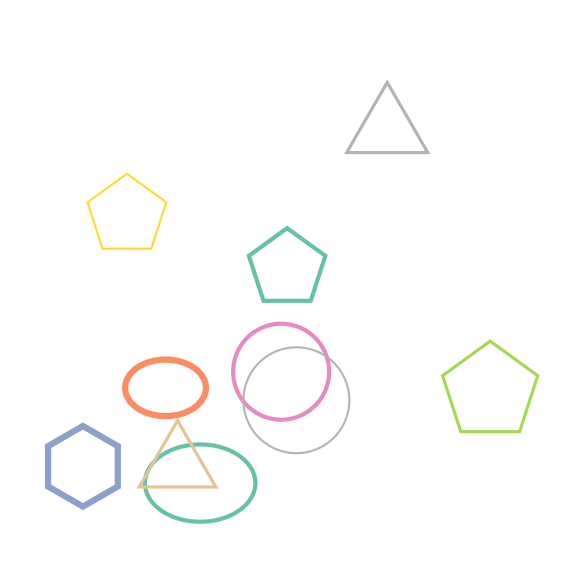[{"shape": "oval", "thickness": 2, "radius": 0.48, "center": [0.347, 0.163]}, {"shape": "pentagon", "thickness": 2, "radius": 0.35, "center": [0.497, 0.535]}, {"shape": "oval", "thickness": 3, "radius": 0.35, "center": [0.287, 0.328]}, {"shape": "hexagon", "thickness": 3, "radius": 0.35, "center": [0.144, 0.192]}, {"shape": "circle", "thickness": 2, "radius": 0.42, "center": [0.487, 0.356]}, {"shape": "pentagon", "thickness": 1.5, "radius": 0.43, "center": [0.849, 0.322]}, {"shape": "pentagon", "thickness": 1, "radius": 0.36, "center": [0.22, 0.627]}, {"shape": "triangle", "thickness": 1.5, "radius": 0.38, "center": [0.307, 0.194]}, {"shape": "circle", "thickness": 1, "radius": 0.46, "center": [0.513, 0.306]}, {"shape": "triangle", "thickness": 1.5, "radius": 0.41, "center": [0.671, 0.775]}]